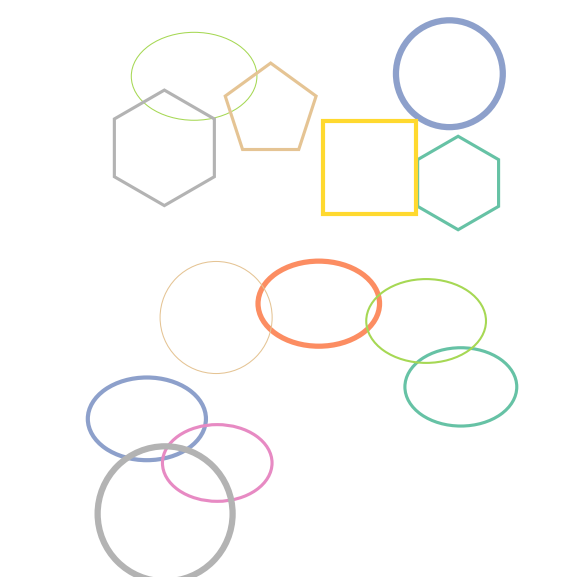[{"shape": "oval", "thickness": 1.5, "radius": 0.48, "center": [0.798, 0.329]}, {"shape": "hexagon", "thickness": 1.5, "radius": 0.4, "center": [0.793, 0.682]}, {"shape": "oval", "thickness": 2.5, "radius": 0.53, "center": [0.552, 0.473]}, {"shape": "oval", "thickness": 2, "radius": 0.51, "center": [0.254, 0.274]}, {"shape": "circle", "thickness": 3, "radius": 0.46, "center": [0.778, 0.871]}, {"shape": "oval", "thickness": 1.5, "radius": 0.47, "center": [0.376, 0.197]}, {"shape": "oval", "thickness": 1, "radius": 0.52, "center": [0.738, 0.443]}, {"shape": "oval", "thickness": 0.5, "radius": 0.54, "center": [0.336, 0.867]}, {"shape": "square", "thickness": 2, "radius": 0.4, "center": [0.64, 0.71]}, {"shape": "circle", "thickness": 0.5, "radius": 0.49, "center": [0.374, 0.449]}, {"shape": "pentagon", "thickness": 1.5, "radius": 0.41, "center": [0.469, 0.807]}, {"shape": "circle", "thickness": 3, "radius": 0.58, "center": [0.286, 0.109]}, {"shape": "hexagon", "thickness": 1.5, "radius": 0.5, "center": [0.285, 0.743]}]